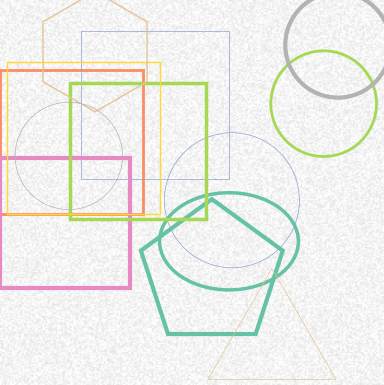[{"shape": "pentagon", "thickness": 3, "radius": 0.97, "center": [0.55, 0.289]}, {"shape": "oval", "thickness": 2.5, "radius": 0.9, "center": [0.595, 0.373]}, {"shape": "square", "thickness": 2, "radius": 0.93, "center": [0.186, 0.631]}, {"shape": "circle", "thickness": 0.5, "radius": 0.88, "center": [0.602, 0.48]}, {"shape": "square", "thickness": 0.5, "radius": 0.96, "center": [0.402, 0.726]}, {"shape": "square", "thickness": 3, "radius": 0.85, "center": [0.17, 0.42]}, {"shape": "square", "thickness": 2.5, "radius": 0.89, "center": [0.358, 0.609]}, {"shape": "circle", "thickness": 2, "radius": 0.69, "center": [0.841, 0.731]}, {"shape": "square", "thickness": 1, "radius": 0.99, "center": [0.217, 0.642]}, {"shape": "triangle", "thickness": 0.5, "radius": 0.96, "center": [0.706, 0.111]}, {"shape": "hexagon", "thickness": 1, "radius": 0.78, "center": [0.247, 0.866]}, {"shape": "circle", "thickness": 3, "radius": 0.68, "center": [0.878, 0.883]}, {"shape": "circle", "thickness": 0.5, "radius": 0.7, "center": [0.179, 0.595]}]